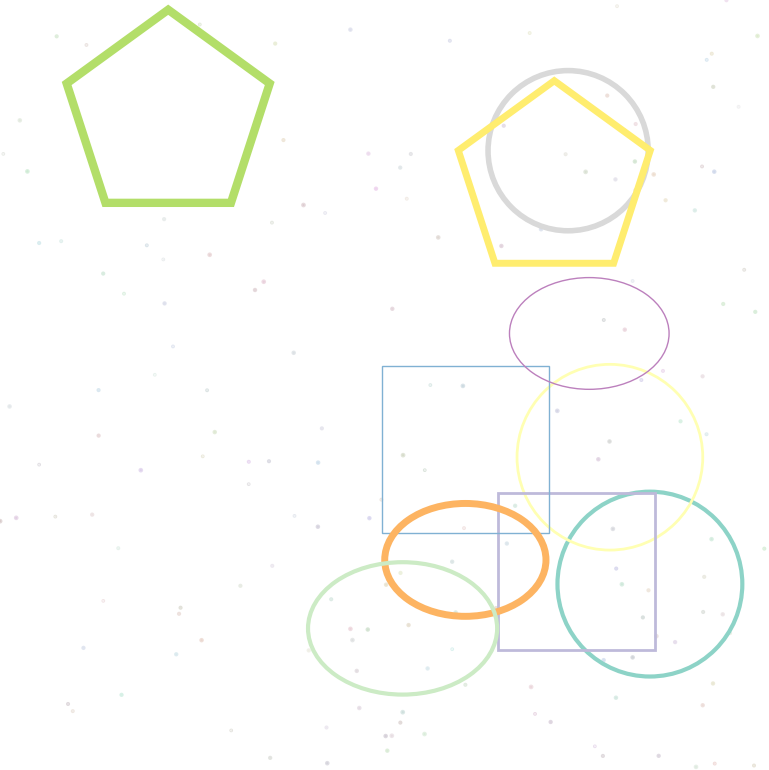[{"shape": "circle", "thickness": 1.5, "radius": 0.6, "center": [0.844, 0.241]}, {"shape": "circle", "thickness": 1, "radius": 0.6, "center": [0.792, 0.406]}, {"shape": "square", "thickness": 1, "radius": 0.51, "center": [0.749, 0.258]}, {"shape": "square", "thickness": 0.5, "radius": 0.54, "center": [0.605, 0.416]}, {"shape": "oval", "thickness": 2.5, "radius": 0.52, "center": [0.604, 0.273]}, {"shape": "pentagon", "thickness": 3, "radius": 0.69, "center": [0.218, 0.849]}, {"shape": "circle", "thickness": 2, "radius": 0.52, "center": [0.738, 0.804]}, {"shape": "oval", "thickness": 0.5, "radius": 0.52, "center": [0.765, 0.567]}, {"shape": "oval", "thickness": 1.5, "radius": 0.61, "center": [0.523, 0.184]}, {"shape": "pentagon", "thickness": 2.5, "radius": 0.66, "center": [0.72, 0.764]}]